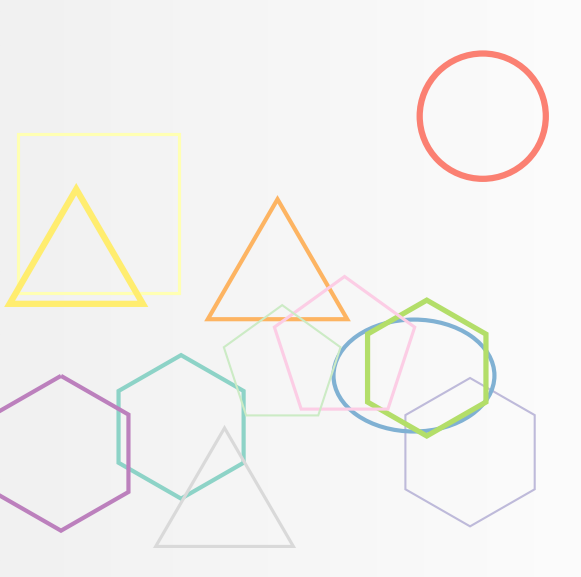[{"shape": "hexagon", "thickness": 2, "radius": 0.62, "center": [0.312, 0.26]}, {"shape": "square", "thickness": 1.5, "radius": 0.69, "center": [0.169, 0.63]}, {"shape": "hexagon", "thickness": 1, "radius": 0.64, "center": [0.809, 0.216]}, {"shape": "circle", "thickness": 3, "radius": 0.54, "center": [0.831, 0.798]}, {"shape": "oval", "thickness": 2, "radius": 0.69, "center": [0.712, 0.349]}, {"shape": "triangle", "thickness": 2, "radius": 0.69, "center": [0.477, 0.516]}, {"shape": "hexagon", "thickness": 2.5, "radius": 0.59, "center": [0.734, 0.362]}, {"shape": "pentagon", "thickness": 1.5, "radius": 0.63, "center": [0.593, 0.393]}, {"shape": "triangle", "thickness": 1.5, "radius": 0.68, "center": [0.386, 0.121]}, {"shape": "hexagon", "thickness": 2, "radius": 0.67, "center": [0.105, 0.214]}, {"shape": "pentagon", "thickness": 1, "radius": 0.53, "center": [0.485, 0.365]}, {"shape": "triangle", "thickness": 3, "radius": 0.66, "center": [0.131, 0.539]}]